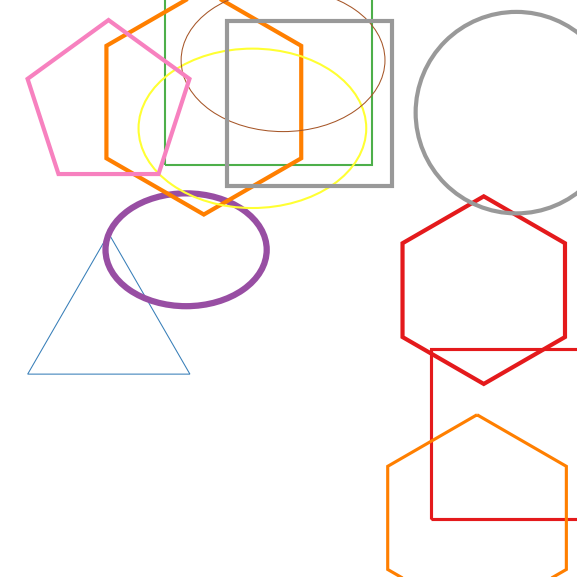[{"shape": "square", "thickness": 1.5, "radius": 0.73, "center": [0.893, 0.248]}, {"shape": "hexagon", "thickness": 2, "radius": 0.81, "center": [0.838, 0.497]}, {"shape": "triangle", "thickness": 0.5, "radius": 0.81, "center": [0.188, 0.432]}, {"shape": "square", "thickness": 1, "radius": 0.9, "center": [0.465, 0.893]}, {"shape": "oval", "thickness": 3, "radius": 0.7, "center": [0.322, 0.567]}, {"shape": "hexagon", "thickness": 2, "radius": 0.97, "center": [0.353, 0.822]}, {"shape": "hexagon", "thickness": 1.5, "radius": 0.89, "center": [0.826, 0.102]}, {"shape": "oval", "thickness": 1, "radius": 0.99, "center": [0.437, 0.777]}, {"shape": "oval", "thickness": 0.5, "radius": 0.88, "center": [0.49, 0.895]}, {"shape": "pentagon", "thickness": 2, "radius": 0.74, "center": [0.188, 0.817]}, {"shape": "circle", "thickness": 2, "radius": 0.87, "center": [0.894, 0.804]}, {"shape": "square", "thickness": 2, "radius": 0.72, "center": [0.536, 0.82]}]